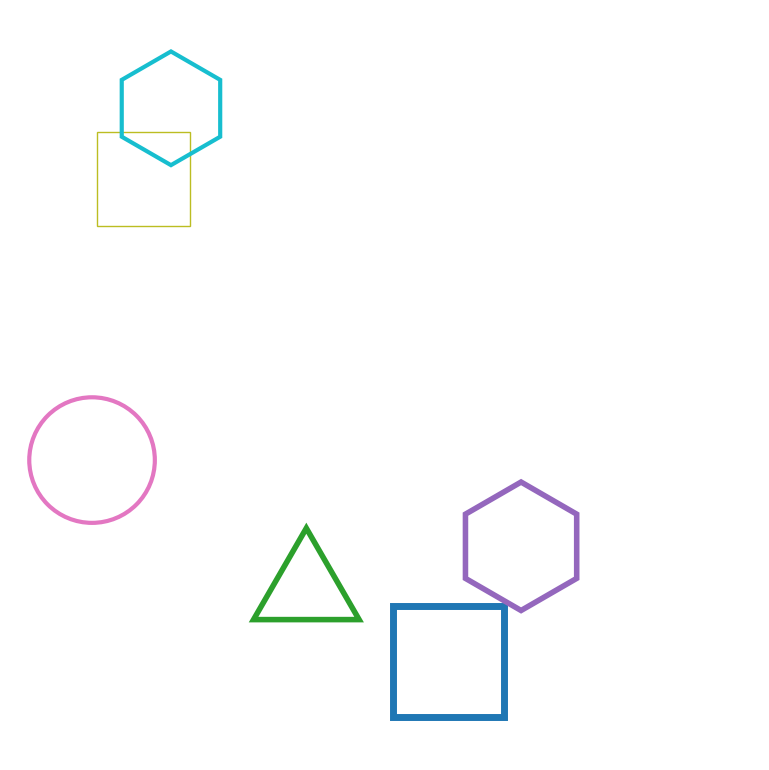[{"shape": "square", "thickness": 2.5, "radius": 0.36, "center": [0.583, 0.141]}, {"shape": "triangle", "thickness": 2, "radius": 0.4, "center": [0.398, 0.235]}, {"shape": "hexagon", "thickness": 2, "radius": 0.42, "center": [0.677, 0.291]}, {"shape": "circle", "thickness": 1.5, "radius": 0.41, "center": [0.12, 0.402]}, {"shape": "square", "thickness": 0.5, "radius": 0.3, "center": [0.186, 0.767]}, {"shape": "hexagon", "thickness": 1.5, "radius": 0.37, "center": [0.222, 0.859]}]